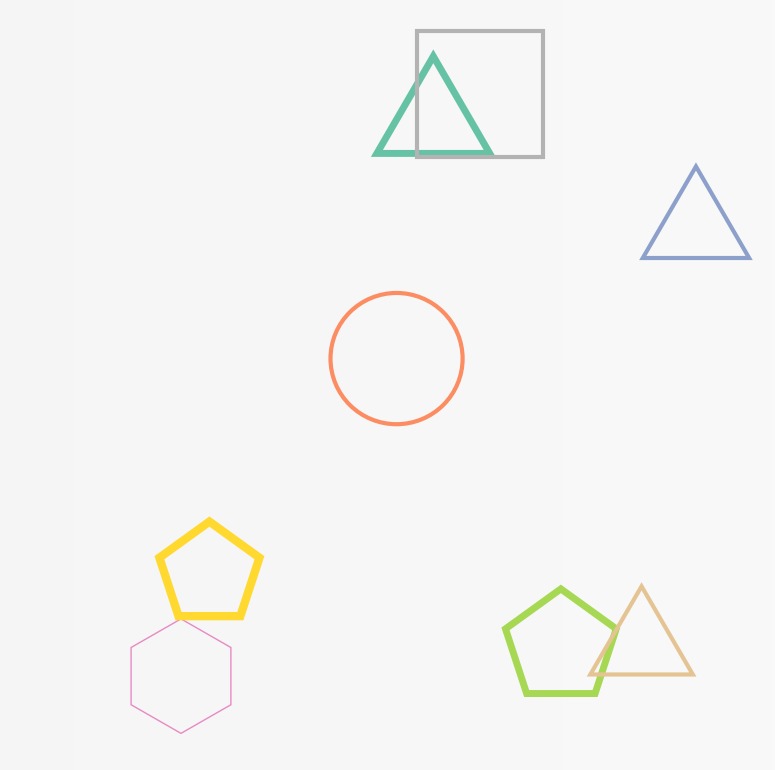[{"shape": "triangle", "thickness": 2.5, "radius": 0.42, "center": [0.559, 0.843]}, {"shape": "circle", "thickness": 1.5, "radius": 0.43, "center": [0.512, 0.534]}, {"shape": "triangle", "thickness": 1.5, "radius": 0.4, "center": [0.898, 0.705]}, {"shape": "hexagon", "thickness": 0.5, "radius": 0.37, "center": [0.234, 0.122]}, {"shape": "pentagon", "thickness": 2.5, "radius": 0.38, "center": [0.724, 0.16]}, {"shape": "pentagon", "thickness": 3, "radius": 0.34, "center": [0.27, 0.255]}, {"shape": "triangle", "thickness": 1.5, "radius": 0.38, "center": [0.828, 0.162]}, {"shape": "square", "thickness": 1.5, "radius": 0.41, "center": [0.619, 0.878]}]